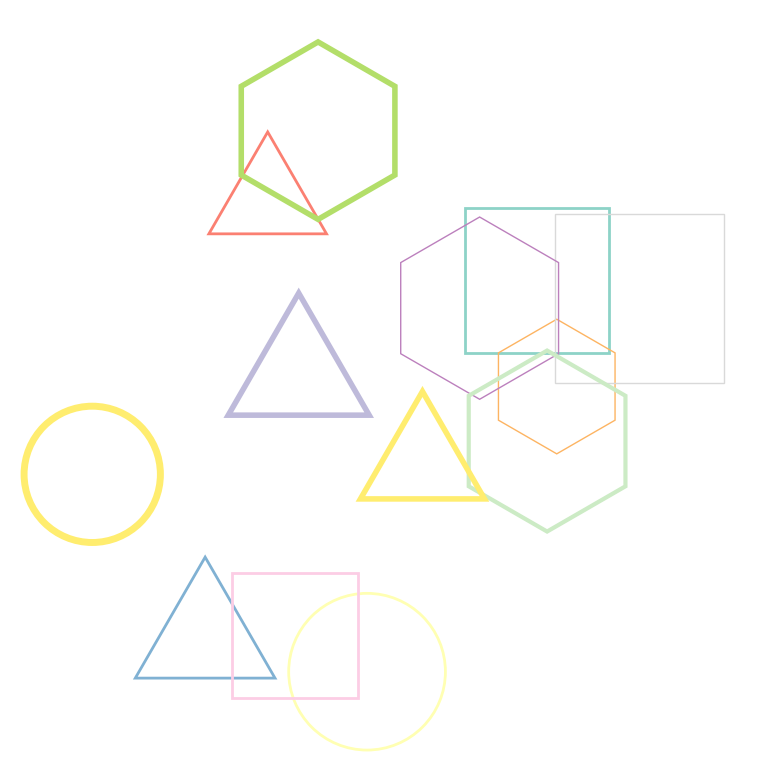[{"shape": "square", "thickness": 1, "radius": 0.47, "center": [0.698, 0.636]}, {"shape": "circle", "thickness": 1, "radius": 0.51, "center": [0.477, 0.128]}, {"shape": "triangle", "thickness": 2, "radius": 0.53, "center": [0.388, 0.514]}, {"shape": "triangle", "thickness": 1, "radius": 0.44, "center": [0.348, 0.74]}, {"shape": "triangle", "thickness": 1, "radius": 0.52, "center": [0.266, 0.172]}, {"shape": "hexagon", "thickness": 0.5, "radius": 0.44, "center": [0.723, 0.498]}, {"shape": "hexagon", "thickness": 2, "radius": 0.58, "center": [0.413, 0.83]}, {"shape": "square", "thickness": 1, "radius": 0.41, "center": [0.383, 0.175]}, {"shape": "square", "thickness": 0.5, "radius": 0.55, "center": [0.831, 0.612]}, {"shape": "hexagon", "thickness": 0.5, "radius": 0.59, "center": [0.623, 0.6]}, {"shape": "hexagon", "thickness": 1.5, "radius": 0.59, "center": [0.711, 0.427]}, {"shape": "circle", "thickness": 2.5, "radius": 0.44, "center": [0.12, 0.384]}, {"shape": "triangle", "thickness": 2, "radius": 0.47, "center": [0.549, 0.399]}]